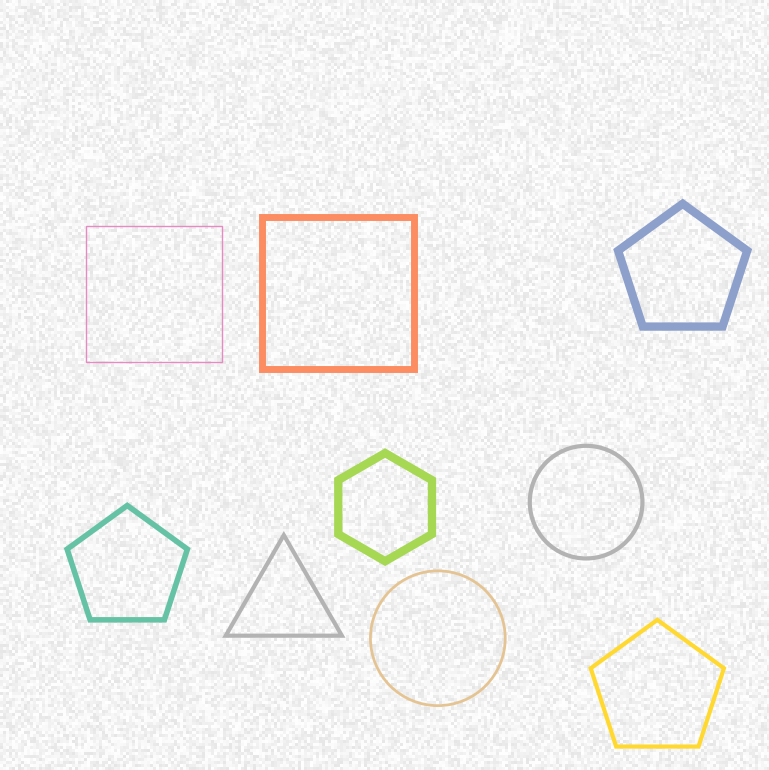[{"shape": "pentagon", "thickness": 2, "radius": 0.41, "center": [0.165, 0.261]}, {"shape": "square", "thickness": 2.5, "radius": 0.49, "center": [0.439, 0.62]}, {"shape": "pentagon", "thickness": 3, "radius": 0.44, "center": [0.887, 0.647]}, {"shape": "square", "thickness": 0.5, "radius": 0.44, "center": [0.199, 0.618]}, {"shape": "hexagon", "thickness": 3, "radius": 0.35, "center": [0.5, 0.341]}, {"shape": "pentagon", "thickness": 1.5, "radius": 0.45, "center": [0.854, 0.104]}, {"shape": "circle", "thickness": 1, "radius": 0.44, "center": [0.569, 0.171]}, {"shape": "triangle", "thickness": 1.5, "radius": 0.44, "center": [0.369, 0.218]}, {"shape": "circle", "thickness": 1.5, "radius": 0.37, "center": [0.761, 0.348]}]